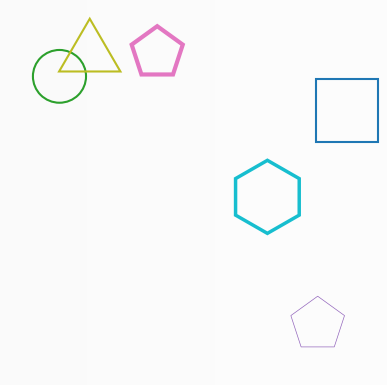[{"shape": "square", "thickness": 1.5, "radius": 0.4, "center": [0.896, 0.713]}, {"shape": "circle", "thickness": 1.5, "radius": 0.34, "center": [0.153, 0.802]}, {"shape": "pentagon", "thickness": 0.5, "radius": 0.36, "center": [0.82, 0.158]}, {"shape": "pentagon", "thickness": 3, "radius": 0.35, "center": [0.406, 0.863]}, {"shape": "triangle", "thickness": 1.5, "radius": 0.46, "center": [0.232, 0.86]}, {"shape": "hexagon", "thickness": 2.5, "radius": 0.47, "center": [0.69, 0.489]}]